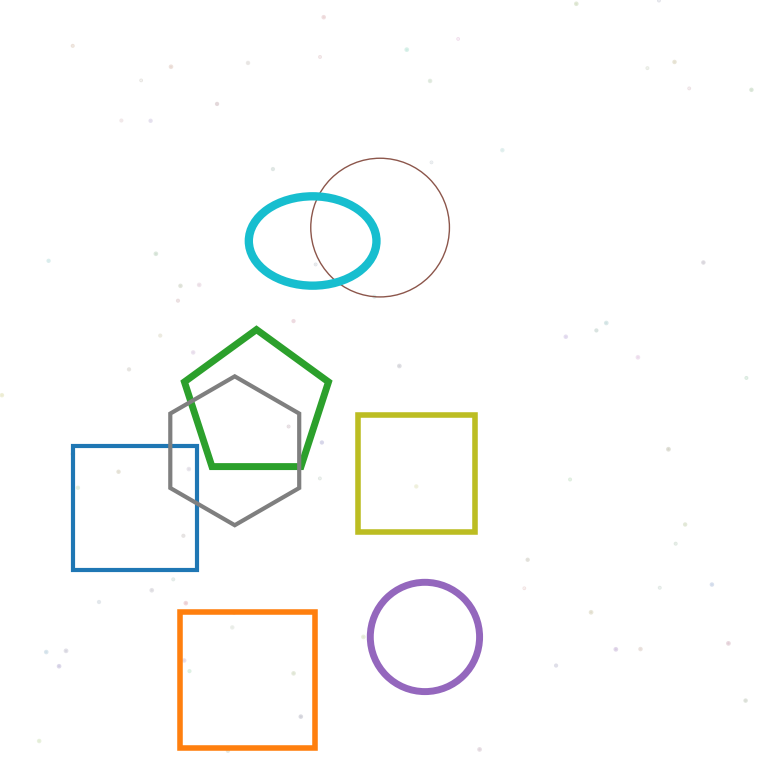[{"shape": "square", "thickness": 1.5, "radius": 0.4, "center": [0.175, 0.341]}, {"shape": "square", "thickness": 2, "radius": 0.44, "center": [0.321, 0.116]}, {"shape": "pentagon", "thickness": 2.5, "radius": 0.49, "center": [0.333, 0.474]}, {"shape": "circle", "thickness": 2.5, "radius": 0.35, "center": [0.552, 0.173]}, {"shape": "circle", "thickness": 0.5, "radius": 0.45, "center": [0.494, 0.704]}, {"shape": "hexagon", "thickness": 1.5, "radius": 0.48, "center": [0.305, 0.415]}, {"shape": "square", "thickness": 2, "radius": 0.38, "center": [0.541, 0.385]}, {"shape": "oval", "thickness": 3, "radius": 0.41, "center": [0.406, 0.687]}]